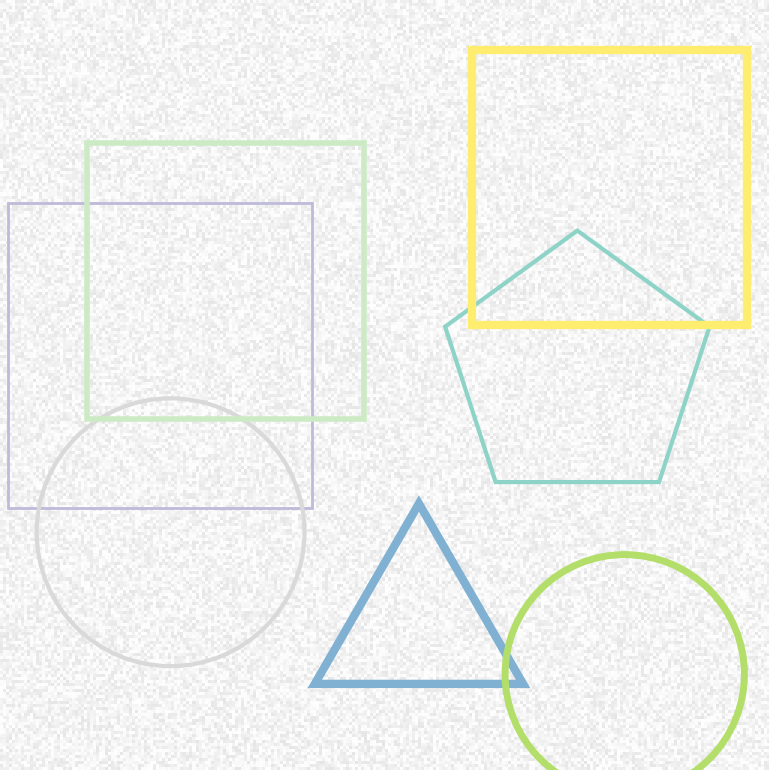[{"shape": "pentagon", "thickness": 1.5, "radius": 0.9, "center": [0.75, 0.52]}, {"shape": "square", "thickness": 1, "radius": 0.99, "center": [0.208, 0.538]}, {"shape": "triangle", "thickness": 3, "radius": 0.78, "center": [0.544, 0.19]}, {"shape": "circle", "thickness": 2.5, "radius": 0.78, "center": [0.811, 0.124]}, {"shape": "circle", "thickness": 1.5, "radius": 0.87, "center": [0.222, 0.309]}, {"shape": "square", "thickness": 2, "radius": 0.9, "center": [0.293, 0.635]}, {"shape": "square", "thickness": 3, "radius": 0.89, "center": [0.791, 0.756]}]